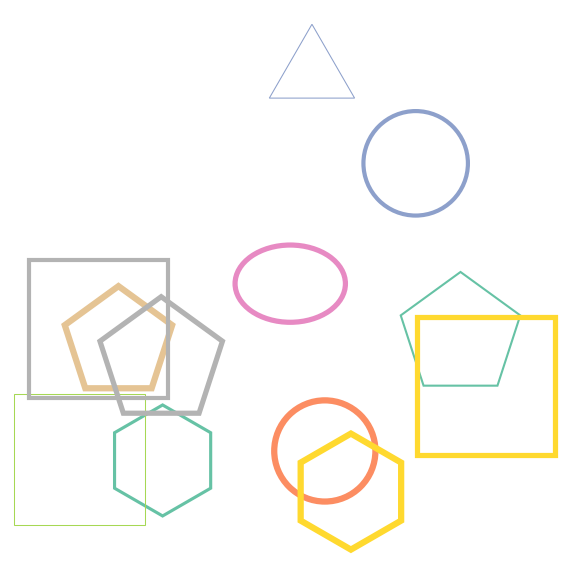[{"shape": "hexagon", "thickness": 1.5, "radius": 0.48, "center": [0.282, 0.202]}, {"shape": "pentagon", "thickness": 1, "radius": 0.54, "center": [0.797, 0.419]}, {"shape": "circle", "thickness": 3, "radius": 0.44, "center": [0.562, 0.218]}, {"shape": "triangle", "thickness": 0.5, "radius": 0.43, "center": [0.54, 0.872]}, {"shape": "circle", "thickness": 2, "radius": 0.45, "center": [0.72, 0.716]}, {"shape": "oval", "thickness": 2.5, "radius": 0.48, "center": [0.503, 0.508]}, {"shape": "square", "thickness": 0.5, "radius": 0.57, "center": [0.137, 0.203]}, {"shape": "hexagon", "thickness": 3, "radius": 0.5, "center": [0.608, 0.148]}, {"shape": "square", "thickness": 2.5, "radius": 0.6, "center": [0.841, 0.331]}, {"shape": "pentagon", "thickness": 3, "radius": 0.49, "center": [0.205, 0.406]}, {"shape": "pentagon", "thickness": 2.5, "radius": 0.56, "center": [0.279, 0.374]}, {"shape": "square", "thickness": 2, "radius": 0.6, "center": [0.171, 0.43]}]